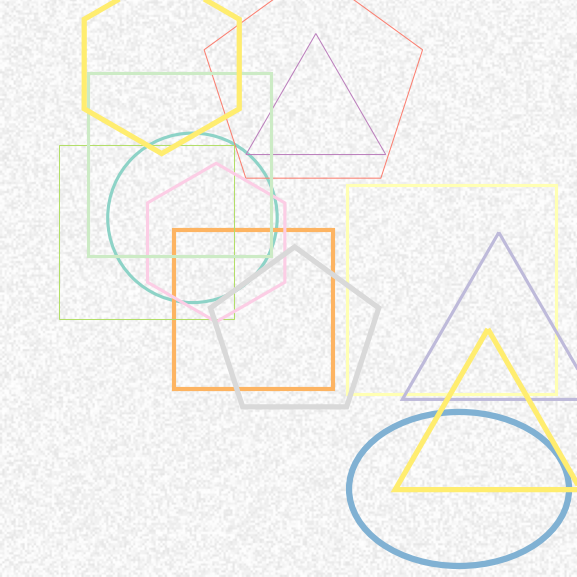[{"shape": "circle", "thickness": 1.5, "radius": 0.73, "center": [0.333, 0.622]}, {"shape": "square", "thickness": 1.5, "radius": 0.91, "center": [0.781, 0.498]}, {"shape": "triangle", "thickness": 1.5, "radius": 0.96, "center": [0.864, 0.404]}, {"shape": "pentagon", "thickness": 0.5, "radius": 0.99, "center": [0.543, 0.852]}, {"shape": "oval", "thickness": 3, "radius": 0.95, "center": [0.795, 0.152]}, {"shape": "square", "thickness": 2, "radius": 0.69, "center": [0.439, 0.464]}, {"shape": "square", "thickness": 0.5, "radius": 0.76, "center": [0.254, 0.597]}, {"shape": "hexagon", "thickness": 1.5, "radius": 0.69, "center": [0.374, 0.579]}, {"shape": "pentagon", "thickness": 2.5, "radius": 0.77, "center": [0.51, 0.419]}, {"shape": "triangle", "thickness": 0.5, "radius": 0.7, "center": [0.547, 0.801]}, {"shape": "square", "thickness": 1.5, "radius": 0.79, "center": [0.311, 0.715]}, {"shape": "triangle", "thickness": 2.5, "radius": 0.93, "center": [0.845, 0.244]}, {"shape": "hexagon", "thickness": 2.5, "radius": 0.78, "center": [0.28, 0.888]}]